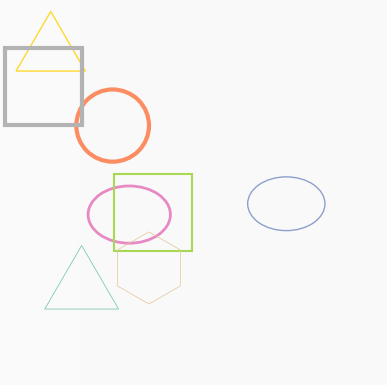[{"shape": "triangle", "thickness": 0.5, "radius": 0.55, "center": [0.211, 0.252]}, {"shape": "circle", "thickness": 3, "radius": 0.47, "center": [0.291, 0.674]}, {"shape": "oval", "thickness": 1, "radius": 0.5, "center": [0.739, 0.471]}, {"shape": "oval", "thickness": 2, "radius": 0.53, "center": [0.334, 0.443]}, {"shape": "square", "thickness": 1.5, "radius": 0.5, "center": [0.395, 0.449]}, {"shape": "triangle", "thickness": 1, "radius": 0.52, "center": [0.131, 0.867]}, {"shape": "hexagon", "thickness": 0.5, "radius": 0.47, "center": [0.384, 0.304]}, {"shape": "square", "thickness": 3, "radius": 0.5, "center": [0.112, 0.776]}]